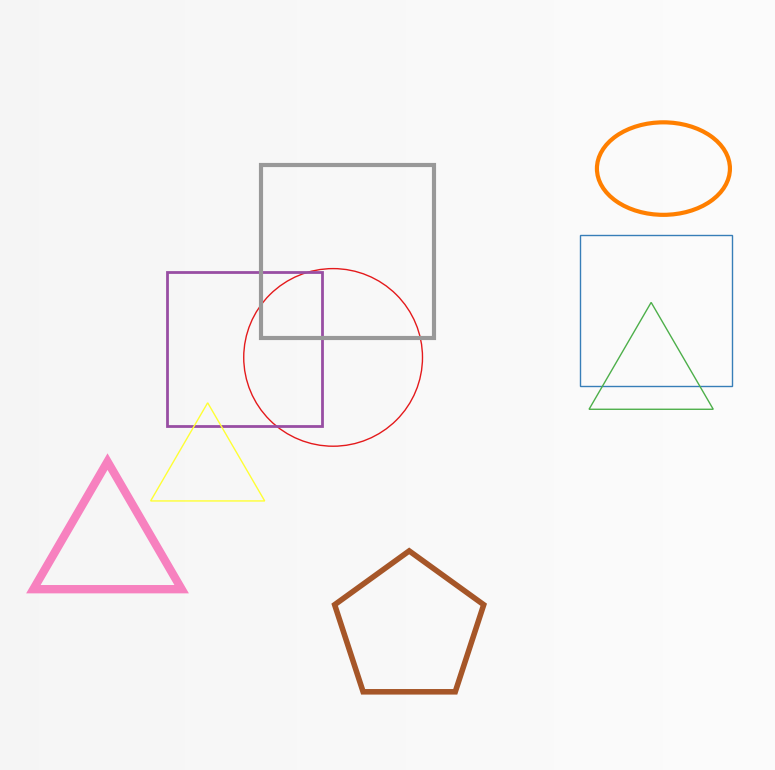[{"shape": "circle", "thickness": 0.5, "radius": 0.58, "center": [0.43, 0.536]}, {"shape": "square", "thickness": 0.5, "radius": 0.49, "center": [0.847, 0.597]}, {"shape": "triangle", "thickness": 0.5, "radius": 0.46, "center": [0.84, 0.515]}, {"shape": "square", "thickness": 1, "radius": 0.5, "center": [0.316, 0.546]}, {"shape": "oval", "thickness": 1.5, "radius": 0.43, "center": [0.856, 0.781]}, {"shape": "triangle", "thickness": 0.5, "radius": 0.42, "center": [0.268, 0.392]}, {"shape": "pentagon", "thickness": 2, "radius": 0.51, "center": [0.528, 0.183]}, {"shape": "triangle", "thickness": 3, "radius": 0.55, "center": [0.139, 0.29]}, {"shape": "square", "thickness": 1.5, "radius": 0.56, "center": [0.449, 0.673]}]